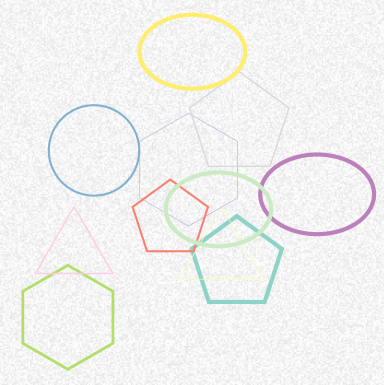[{"shape": "pentagon", "thickness": 3, "radius": 0.62, "center": [0.615, 0.315]}, {"shape": "triangle", "thickness": 0.5, "radius": 0.63, "center": [0.575, 0.338]}, {"shape": "hexagon", "thickness": 0.5, "radius": 0.73, "center": [0.49, 0.559]}, {"shape": "pentagon", "thickness": 1.5, "radius": 0.51, "center": [0.442, 0.431]}, {"shape": "circle", "thickness": 1.5, "radius": 0.59, "center": [0.244, 0.609]}, {"shape": "hexagon", "thickness": 2, "radius": 0.68, "center": [0.176, 0.176]}, {"shape": "triangle", "thickness": 1, "radius": 0.58, "center": [0.192, 0.348]}, {"shape": "pentagon", "thickness": 1, "radius": 0.68, "center": [0.621, 0.678]}, {"shape": "oval", "thickness": 3, "radius": 0.74, "center": [0.824, 0.495]}, {"shape": "oval", "thickness": 3, "radius": 0.68, "center": [0.568, 0.456]}, {"shape": "oval", "thickness": 3, "radius": 0.69, "center": [0.5, 0.866]}]